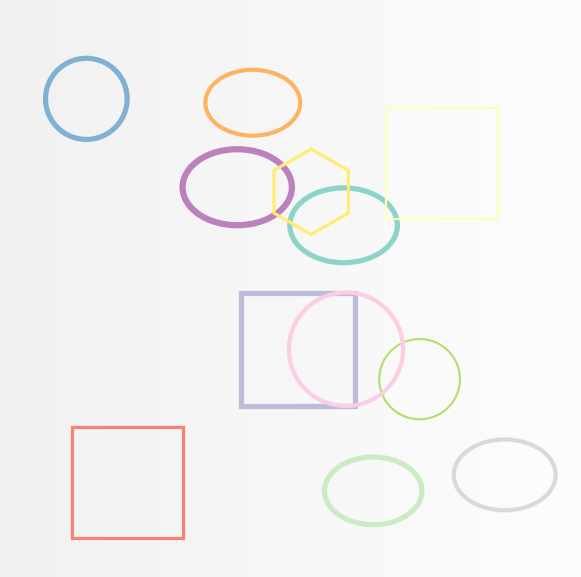[{"shape": "oval", "thickness": 2.5, "radius": 0.46, "center": [0.591, 0.609]}, {"shape": "square", "thickness": 1, "radius": 0.48, "center": [0.761, 0.716]}, {"shape": "square", "thickness": 2.5, "radius": 0.49, "center": [0.513, 0.394]}, {"shape": "square", "thickness": 1.5, "radius": 0.48, "center": [0.219, 0.164]}, {"shape": "circle", "thickness": 2.5, "radius": 0.35, "center": [0.149, 0.828]}, {"shape": "oval", "thickness": 2, "radius": 0.41, "center": [0.435, 0.821]}, {"shape": "circle", "thickness": 1, "radius": 0.35, "center": [0.722, 0.343]}, {"shape": "circle", "thickness": 2, "radius": 0.49, "center": [0.595, 0.394]}, {"shape": "oval", "thickness": 2, "radius": 0.44, "center": [0.868, 0.177]}, {"shape": "oval", "thickness": 3, "radius": 0.47, "center": [0.408, 0.675]}, {"shape": "oval", "thickness": 2.5, "radius": 0.42, "center": [0.642, 0.149]}, {"shape": "hexagon", "thickness": 1.5, "radius": 0.37, "center": [0.535, 0.667]}]